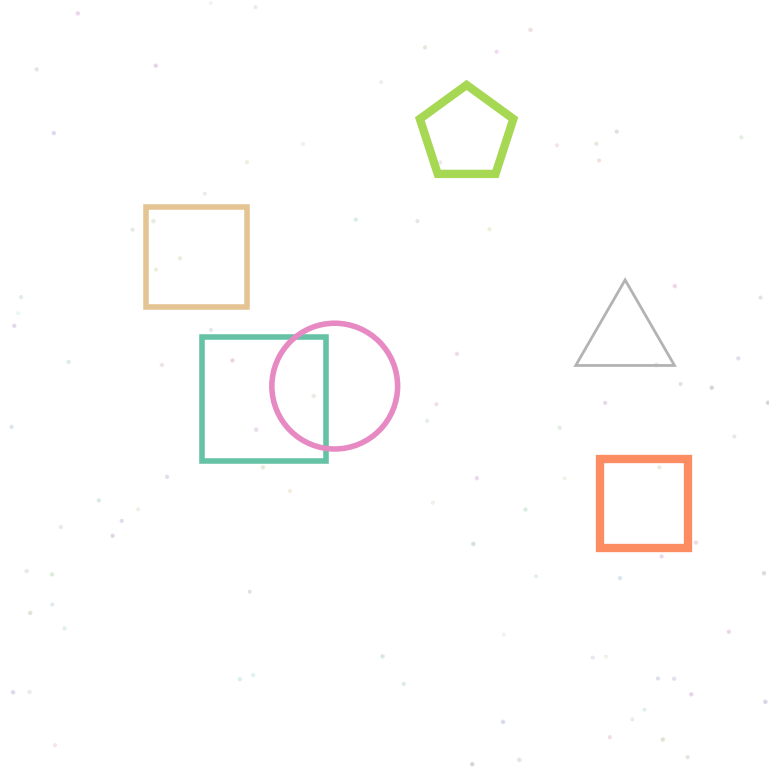[{"shape": "square", "thickness": 2, "radius": 0.4, "center": [0.343, 0.482]}, {"shape": "square", "thickness": 3, "radius": 0.29, "center": [0.836, 0.346]}, {"shape": "circle", "thickness": 2, "radius": 0.41, "center": [0.435, 0.499]}, {"shape": "pentagon", "thickness": 3, "radius": 0.32, "center": [0.606, 0.826]}, {"shape": "square", "thickness": 2, "radius": 0.33, "center": [0.255, 0.666]}, {"shape": "triangle", "thickness": 1, "radius": 0.37, "center": [0.812, 0.562]}]